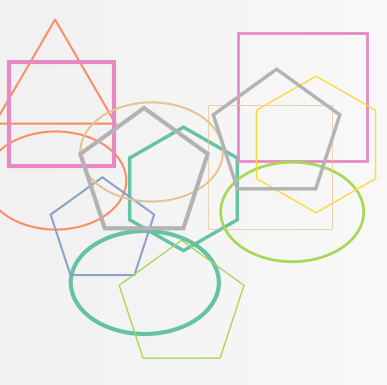[{"shape": "hexagon", "thickness": 2.5, "radius": 0.8, "center": [0.473, 0.509]}, {"shape": "oval", "thickness": 3, "radius": 0.96, "center": [0.374, 0.266]}, {"shape": "triangle", "thickness": 1.5, "radius": 0.9, "center": [0.142, 0.769]}, {"shape": "oval", "thickness": 1.5, "radius": 0.91, "center": [0.144, 0.531]}, {"shape": "pentagon", "thickness": 1.5, "radius": 0.7, "center": [0.264, 0.399]}, {"shape": "square", "thickness": 2, "radius": 0.83, "center": [0.781, 0.748]}, {"shape": "square", "thickness": 3, "radius": 0.68, "center": [0.159, 0.704]}, {"shape": "oval", "thickness": 2, "radius": 0.92, "center": [0.754, 0.45]}, {"shape": "pentagon", "thickness": 1, "radius": 0.85, "center": [0.469, 0.207]}, {"shape": "hexagon", "thickness": 1, "radius": 0.89, "center": [0.816, 0.625]}, {"shape": "oval", "thickness": 1.5, "radius": 0.92, "center": [0.391, 0.605]}, {"shape": "square", "thickness": 0.5, "radius": 0.8, "center": [0.697, 0.567]}, {"shape": "pentagon", "thickness": 2.5, "radius": 0.86, "center": [0.714, 0.649]}, {"shape": "pentagon", "thickness": 3, "radius": 0.86, "center": [0.372, 0.547]}]